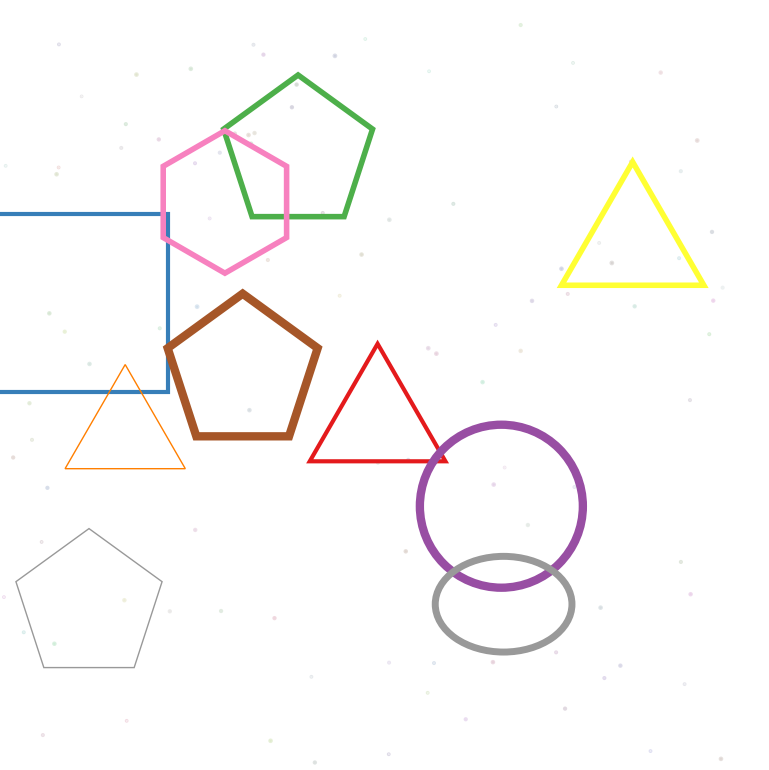[{"shape": "triangle", "thickness": 1.5, "radius": 0.51, "center": [0.49, 0.452]}, {"shape": "square", "thickness": 1.5, "radius": 0.58, "center": [0.103, 0.607]}, {"shape": "pentagon", "thickness": 2, "radius": 0.51, "center": [0.387, 0.801]}, {"shape": "circle", "thickness": 3, "radius": 0.53, "center": [0.651, 0.343]}, {"shape": "triangle", "thickness": 0.5, "radius": 0.45, "center": [0.163, 0.436]}, {"shape": "triangle", "thickness": 2, "radius": 0.53, "center": [0.822, 0.683]}, {"shape": "pentagon", "thickness": 3, "radius": 0.51, "center": [0.315, 0.516]}, {"shape": "hexagon", "thickness": 2, "radius": 0.46, "center": [0.292, 0.738]}, {"shape": "pentagon", "thickness": 0.5, "radius": 0.5, "center": [0.116, 0.214]}, {"shape": "oval", "thickness": 2.5, "radius": 0.44, "center": [0.654, 0.215]}]